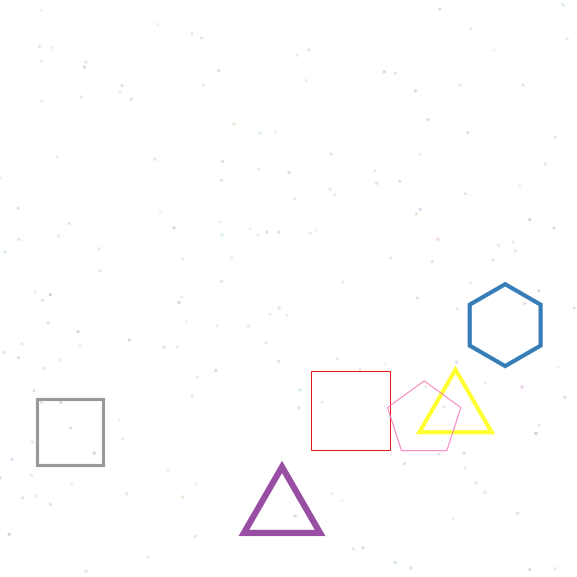[{"shape": "square", "thickness": 0.5, "radius": 0.34, "center": [0.607, 0.288]}, {"shape": "hexagon", "thickness": 2, "radius": 0.35, "center": [0.875, 0.436]}, {"shape": "triangle", "thickness": 3, "radius": 0.38, "center": [0.488, 0.114]}, {"shape": "triangle", "thickness": 2, "radius": 0.36, "center": [0.789, 0.287]}, {"shape": "pentagon", "thickness": 0.5, "radius": 0.33, "center": [0.734, 0.273]}, {"shape": "square", "thickness": 1.5, "radius": 0.29, "center": [0.121, 0.251]}]